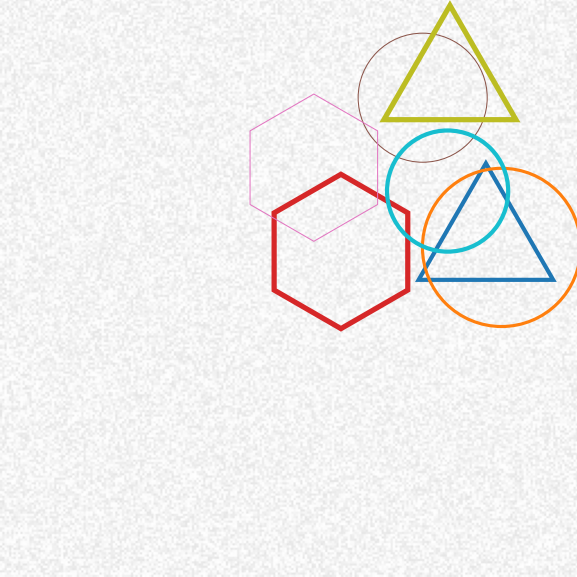[{"shape": "triangle", "thickness": 2, "radius": 0.67, "center": [0.841, 0.582]}, {"shape": "circle", "thickness": 1.5, "radius": 0.68, "center": [0.869, 0.571]}, {"shape": "hexagon", "thickness": 2.5, "radius": 0.67, "center": [0.59, 0.564]}, {"shape": "circle", "thickness": 0.5, "radius": 0.56, "center": [0.732, 0.83]}, {"shape": "hexagon", "thickness": 0.5, "radius": 0.64, "center": [0.543, 0.709]}, {"shape": "triangle", "thickness": 2.5, "radius": 0.66, "center": [0.779, 0.858]}, {"shape": "circle", "thickness": 2, "radius": 0.52, "center": [0.775, 0.668]}]